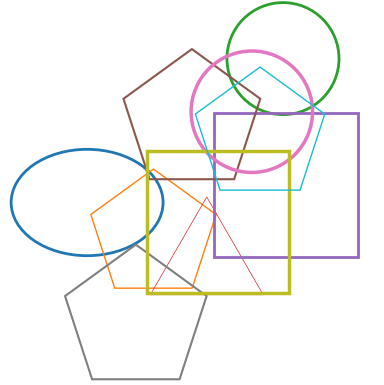[{"shape": "oval", "thickness": 2, "radius": 0.99, "center": [0.226, 0.474]}, {"shape": "pentagon", "thickness": 1, "radius": 0.86, "center": [0.399, 0.39]}, {"shape": "circle", "thickness": 2, "radius": 0.73, "center": [0.735, 0.848]}, {"shape": "triangle", "thickness": 0.5, "radius": 0.85, "center": [0.537, 0.319]}, {"shape": "square", "thickness": 2, "radius": 0.94, "center": [0.743, 0.519]}, {"shape": "pentagon", "thickness": 1.5, "radius": 0.93, "center": [0.498, 0.686]}, {"shape": "circle", "thickness": 2.5, "radius": 0.79, "center": [0.654, 0.71]}, {"shape": "pentagon", "thickness": 1.5, "radius": 0.97, "center": [0.353, 0.171]}, {"shape": "square", "thickness": 2.5, "radius": 0.92, "center": [0.566, 0.424]}, {"shape": "pentagon", "thickness": 1, "radius": 0.88, "center": [0.675, 0.649]}]